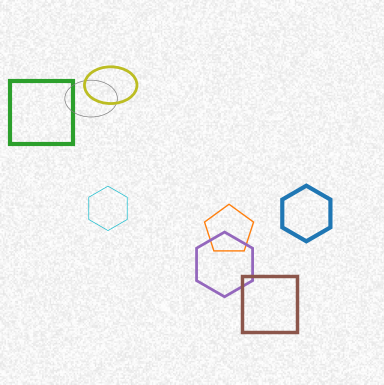[{"shape": "hexagon", "thickness": 3, "radius": 0.36, "center": [0.796, 0.445]}, {"shape": "pentagon", "thickness": 1, "radius": 0.33, "center": [0.595, 0.403]}, {"shape": "square", "thickness": 3, "radius": 0.41, "center": [0.108, 0.709]}, {"shape": "hexagon", "thickness": 2, "radius": 0.42, "center": [0.583, 0.313]}, {"shape": "square", "thickness": 2.5, "radius": 0.36, "center": [0.7, 0.209]}, {"shape": "oval", "thickness": 0.5, "radius": 0.34, "center": [0.237, 0.744]}, {"shape": "oval", "thickness": 2, "radius": 0.34, "center": [0.288, 0.779]}, {"shape": "hexagon", "thickness": 0.5, "radius": 0.29, "center": [0.28, 0.459]}]